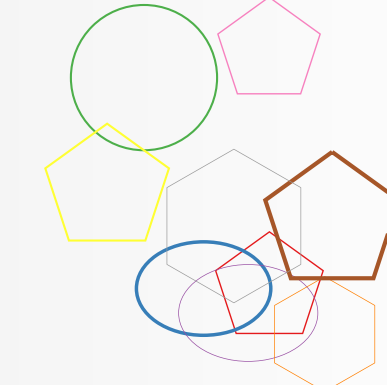[{"shape": "pentagon", "thickness": 1, "radius": 0.73, "center": [0.695, 0.252]}, {"shape": "oval", "thickness": 2.5, "radius": 0.87, "center": [0.525, 0.25]}, {"shape": "circle", "thickness": 1.5, "radius": 0.94, "center": [0.372, 0.798]}, {"shape": "oval", "thickness": 0.5, "radius": 0.9, "center": [0.641, 0.187]}, {"shape": "hexagon", "thickness": 0.5, "radius": 0.75, "center": [0.838, 0.132]}, {"shape": "pentagon", "thickness": 1.5, "radius": 0.84, "center": [0.276, 0.511]}, {"shape": "pentagon", "thickness": 3, "radius": 0.91, "center": [0.857, 0.424]}, {"shape": "pentagon", "thickness": 1, "radius": 0.69, "center": [0.694, 0.869]}, {"shape": "hexagon", "thickness": 0.5, "radius": 1.0, "center": [0.604, 0.413]}]